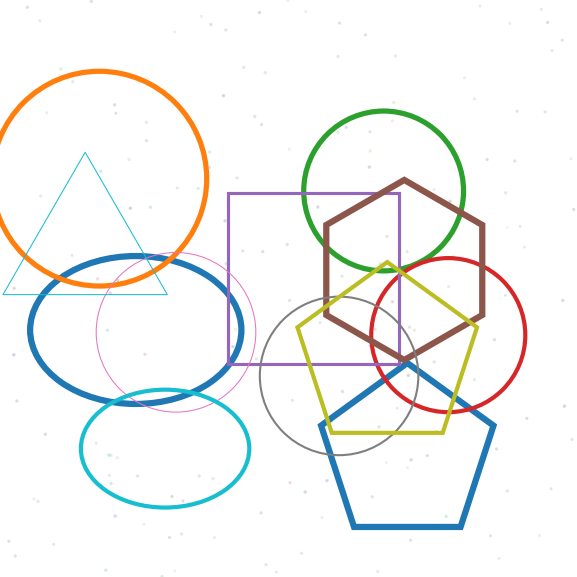[{"shape": "oval", "thickness": 3, "radius": 0.91, "center": [0.235, 0.428]}, {"shape": "pentagon", "thickness": 3, "radius": 0.78, "center": [0.705, 0.214]}, {"shape": "circle", "thickness": 2.5, "radius": 0.93, "center": [0.172, 0.69]}, {"shape": "circle", "thickness": 2.5, "radius": 0.69, "center": [0.664, 0.668]}, {"shape": "circle", "thickness": 2, "radius": 0.67, "center": [0.776, 0.419]}, {"shape": "square", "thickness": 1.5, "radius": 0.74, "center": [0.543, 0.517]}, {"shape": "hexagon", "thickness": 3, "radius": 0.78, "center": [0.7, 0.532]}, {"shape": "circle", "thickness": 0.5, "radius": 0.69, "center": [0.305, 0.424]}, {"shape": "circle", "thickness": 1, "radius": 0.69, "center": [0.587, 0.348]}, {"shape": "pentagon", "thickness": 2, "radius": 0.82, "center": [0.671, 0.382]}, {"shape": "oval", "thickness": 2, "radius": 0.73, "center": [0.286, 0.222]}, {"shape": "triangle", "thickness": 0.5, "radius": 0.82, "center": [0.147, 0.571]}]